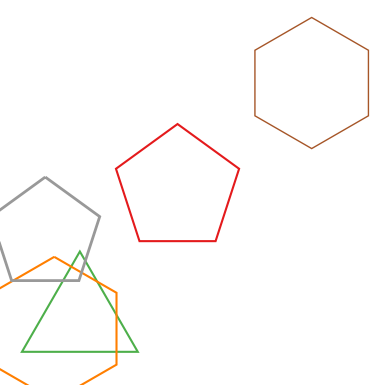[{"shape": "pentagon", "thickness": 1.5, "radius": 0.84, "center": [0.461, 0.51]}, {"shape": "triangle", "thickness": 1.5, "radius": 0.87, "center": [0.207, 0.173]}, {"shape": "hexagon", "thickness": 1.5, "radius": 0.93, "center": [0.141, 0.146]}, {"shape": "hexagon", "thickness": 1, "radius": 0.85, "center": [0.81, 0.784]}, {"shape": "pentagon", "thickness": 2, "radius": 0.74, "center": [0.118, 0.391]}]